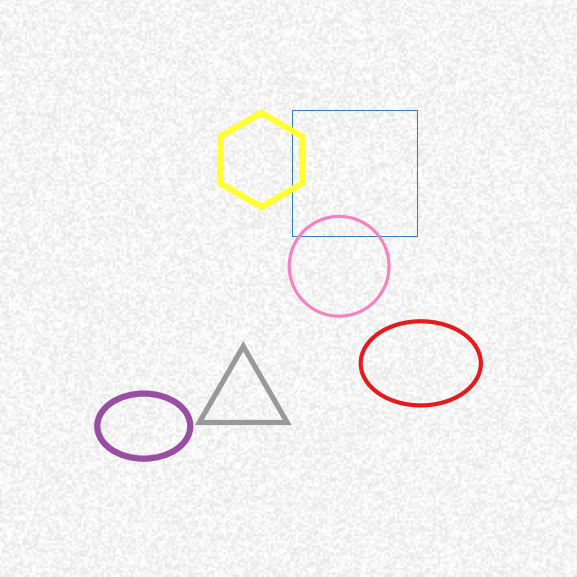[{"shape": "oval", "thickness": 2, "radius": 0.52, "center": [0.729, 0.37]}, {"shape": "square", "thickness": 0.5, "radius": 0.54, "center": [0.613, 0.7]}, {"shape": "oval", "thickness": 3, "radius": 0.4, "center": [0.249, 0.261]}, {"shape": "hexagon", "thickness": 3, "radius": 0.41, "center": [0.453, 0.722]}, {"shape": "circle", "thickness": 1.5, "radius": 0.43, "center": [0.587, 0.538]}, {"shape": "triangle", "thickness": 2.5, "radius": 0.44, "center": [0.421, 0.312]}]